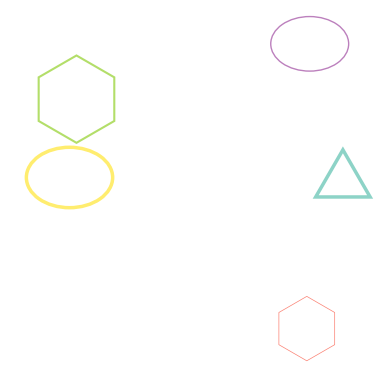[{"shape": "triangle", "thickness": 2.5, "radius": 0.41, "center": [0.891, 0.529]}, {"shape": "hexagon", "thickness": 0.5, "radius": 0.42, "center": [0.797, 0.147]}, {"shape": "hexagon", "thickness": 1.5, "radius": 0.57, "center": [0.199, 0.742]}, {"shape": "oval", "thickness": 1, "radius": 0.51, "center": [0.804, 0.886]}, {"shape": "oval", "thickness": 2.5, "radius": 0.56, "center": [0.181, 0.539]}]